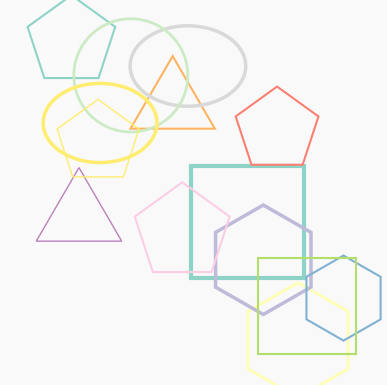[{"shape": "pentagon", "thickness": 1.5, "radius": 0.59, "center": [0.184, 0.893]}, {"shape": "square", "thickness": 3, "radius": 0.73, "center": [0.638, 0.424]}, {"shape": "hexagon", "thickness": 2, "radius": 0.75, "center": [0.769, 0.116]}, {"shape": "hexagon", "thickness": 2.5, "radius": 0.71, "center": [0.679, 0.325]}, {"shape": "pentagon", "thickness": 1.5, "radius": 0.56, "center": [0.715, 0.663]}, {"shape": "hexagon", "thickness": 1.5, "radius": 0.55, "center": [0.887, 0.226]}, {"shape": "triangle", "thickness": 1.5, "radius": 0.63, "center": [0.446, 0.729]}, {"shape": "square", "thickness": 1.5, "radius": 0.63, "center": [0.792, 0.205]}, {"shape": "pentagon", "thickness": 1.5, "radius": 0.64, "center": [0.47, 0.398]}, {"shape": "oval", "thickness": 2.5, "radius": 0.75, "center": [0.485, 0.829]}, {"shape": "triangle", "thickness": 1, "radius": 0.64, "center": [0.204, 0.437]}, {"shape": "circle", "thickness": 2, "radius": 0.74, "center": [0.338, 0.804]}, {"shape": "oval", "thickness": 2.5, "radius": 0.73, "center": [0.258, 0.681]}, {"shape": "pentagon", "thickness": 1, "radius": 0.56, "center": [0.253, 0.631]}]